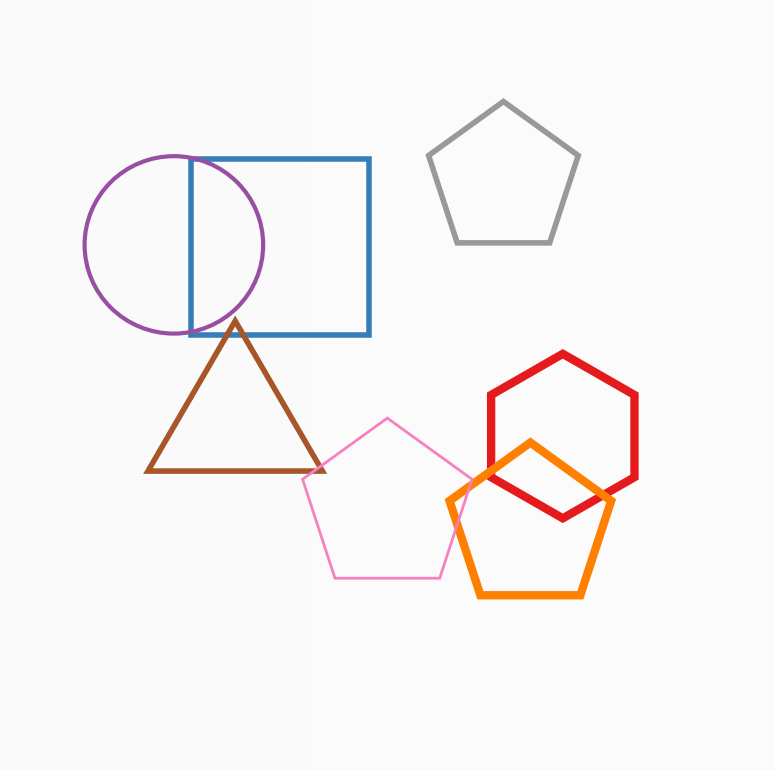[{"shape": "hexagon", "thickness": 3, "radius": 0.53, "center": [0.726, 0.434]}, {"shape": "square", "thickness": 2, "radius": 0.57, "center": [0.361, 0.679]}, {"shape": "circle", "thickness": 1.5, "radius": 0.58, "center": [0.224, 0.682]}, {"shape": "pentagon", "thickness": 3, "radius": 0.55, "center": [0.684, 0.316]}, {"shape": "triangle", "thickness": 2, "radius": 0.65, "center": [0.303, 0.453]}, {"shape": "pentagon", "thickness": 1, "radius": 0.57, "center": [0.5, 0.342]}, {"shape": "pentagon", "thickness": 2, "radius": 0.51, "center": [0.65, 0.767]}]